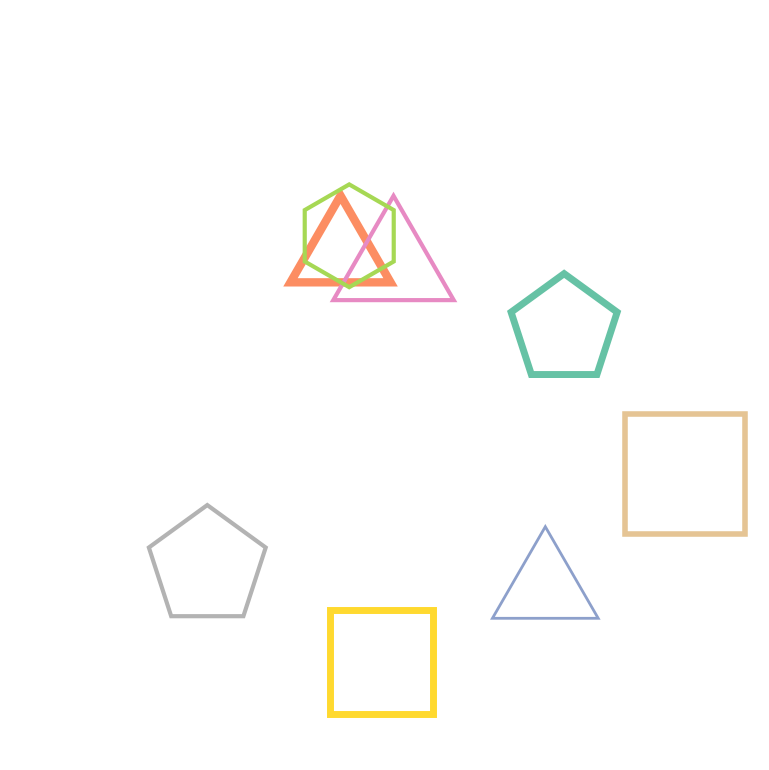[{"shape": "pentagon", "thickness": 2.5, "radius": 0.36, "center": [0.733, 0.572]}, {"shape": "triangle", "thickness": 3, "radius": 0.38, "center": [0.442, 0.671]}, {"shape": "triangle", "thickness": 1, "radius": 0.4, "center": [0.708, 0.237]}, {"shape": "triangle", "thickness": 1.5, "radius": 0.45, "center": [0.511, 0.655]}, {"shape": "hexagon", "thickness": 1.5, "radius": 0.33, "center": [0.454, 0.694]}, {"shape": "square", "thickness": 2.5, "radius": 0.34, "center": [0.496, 0.14]}, {"shape": "square", "thickness": 2, "radius": 0.39, "center": [0.889, 0.385]}, {"shape": "pentagon", "thickness": 1.5, "radius": 0.4, "center": [0.269, 0.264]}]